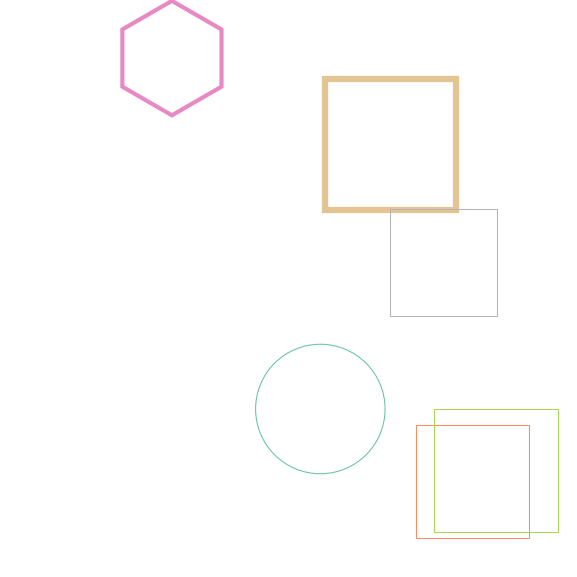[{"shape": "circle", "thickness": 0.5, "radius": 0.56, "center": [0.555, 0.291]}, {"shape": "square", "thickness": 0.5, "radius": 0.49, "center": [0.818, 0.165]}, {"shape": "hexagon", "thickness": 2, "radius": 0.5, "center": [0.298, 0.899]}, {"shape": "square", "thickness": 0.5, "radius": 0.53, "center": [0.859, 0.184]}, {"shape": "square", "thickness": 3, "radius": 0.57, "center": [0.676, 0.749]}, {"shape": "square", "thickness": 0.5, "radius": 0.46, "center": [0.768, 0.544]}]